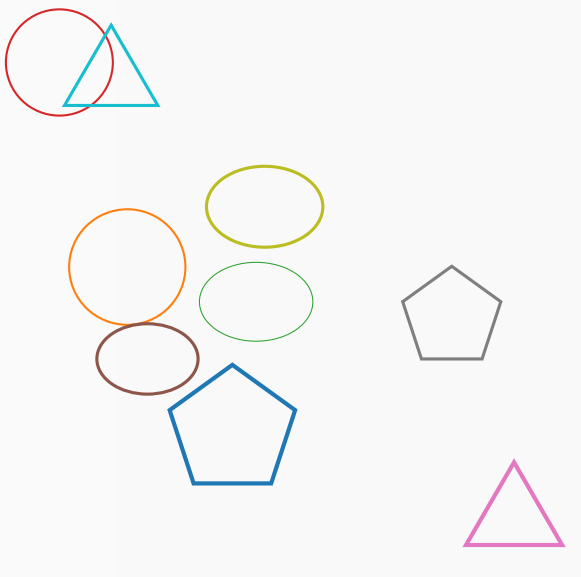[{"shape": "pentagon", "thickness": 2, "radius": 0.57, "center": [0.4, 0.254]}, {"shape": "circle", "thickness": 1, "radius": 0.5, "center": [0.219, 0.537]}, {"shape": "oval", "thickness": 0.5, "radius": 0.49, "center": [0.441, 0.477]}, {"shape": "circle", "thickness": 1, "radius": 0.46, "center": [0.102, 0.891]}, {"shape": "oval", "thickness": 1.5, "radius": 0.44, "center": [0.254, 0.378]}, {"shape": "triangle", "thickness": 2, "radius": 0.48, "center": [0.884, 0.103]}, {"shape": "pentagon", "thickness": 1.5, "radius": 0.44, "center": [0.777, 0.449]}, {"shape": "oval", "thickness": 1.5, "radius": 0.5, "center": [0.455, 0.641]}, {"shape": "triangle", "thickness": 1.5, "radius": 0.46, "center": [0.191, 0.863]}]